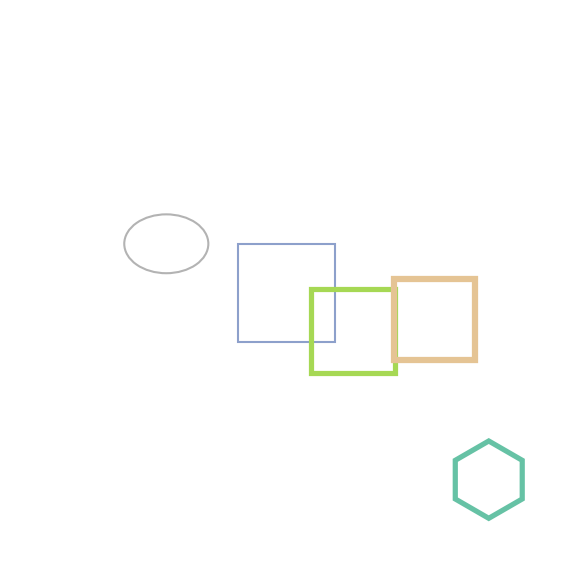[{"shape": "hexagon", "thickness": 2.5, "radius": 0.33, "center": [0.846, 0.169]}, {"shape": "square", "thickness": 1, "radius": 0.42, "center": [0.496, 0.492]}, {"shape": "square", "thickness": 2.5, "radius": 0.36, "center": [0.612, 0.425]}, {"shape": "square", "thickness": 3, "radius": 0.35, "center": [0.752, 0.446]}, {"shape": "oval", "thickness": 1, "radius": 0.36, "center": [0.288, 0.577]}]